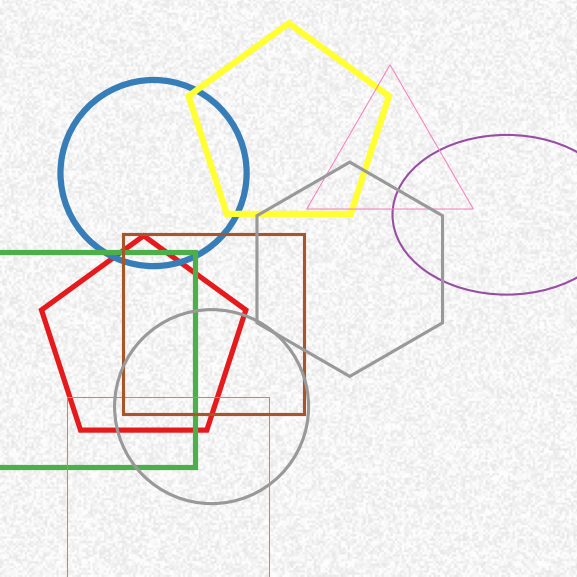[{"shape": "pentagon", "thickness": 2.5, "radius": 0.93, "center": [0.249, 0.405]}, {"shape": "circle", "thickness": 3, "radius": 0.81, "center": [0.266, 0.699]}, {"shape": "square", "thickness": 2.5, "radius": 0.93, "center": [0.151, 0.376]}, {"shape": "oval", "thickness": 1, "radius": 0.99, "center": [0.877, 0.627]}, {"shape": "square", "thickness": 0.5, "radius": 0.87, "center": [0.291, 0.138]}, {"shape": "pentagon", "thickness": 3, "radius": 0.91, "center": [0.5, 0.776]}, {"shape": "square", "thickness": 1.5, "radius": 0.78, "center": [0.369, 0.438]}, {"shape": "triangle", "thickness": 0.5, "radius": 0.83, "center": [0.675, 0.72]}, {"shape": "circle", "thickness": 1.5, "radius": 0.84, "center": [0.366, 0.295]}, {"shape": "hexagon", "thickness": 1.5, "radius": 0.93, "center": [0.606, 0.533]}]